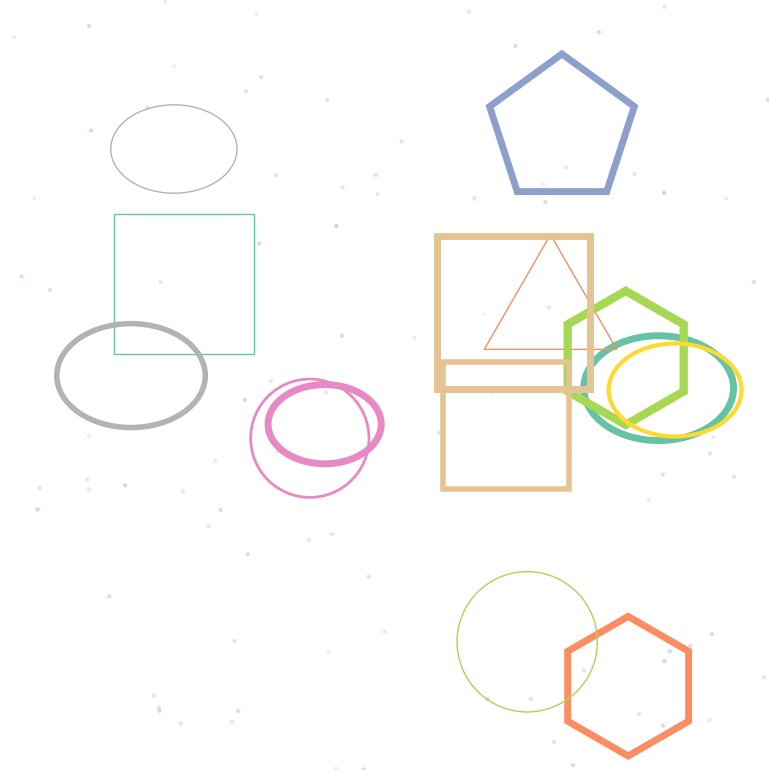[{"shape": "oval", "thickness": 2.5, "radius": 0.49, "center": [0.855, 0.496]}, {"shape": "square", "thickness": 0.5, "radius": 0.45, "center": [0.239, 0.631]}, {"shape": "hexagon", "thickness": 2.5, "radius": 0.45, "center": [0.816, 0.109]}, {"shape": "triangle", "thickness": 0.5, "radius": 0.5, "center": [0.715, 0.596]}, {"shape": "pentagon", "thickness": 2.5, "radius": 0.49, "center": [0.73, 0.831]}, {"shape": "circle", "thickness": 1, "radius": 0.38, "center": [0.402, 0.431]}, {"shape": "oval", "thickness": 2.5, "radius": 0.37, "center": [0.422, 0.449]}, {"shape": "hexagon", "thickness": 3, "radius": 0.44, "center": [0.813, 0.535]}, {"shape": "circle", "thickness": 0.5, "radius": 0.46, "center": [0.685, 0.167]}, {"shape": "oval", "thickness": 1.5, "radius": 0.43, "center": [0.877, 0.493]}, {"shape": "square", "thickness": 2.5, "radius": 0.5, "center": [0.667, 0.595]}, {"shape": "square", "thickness": 2, "radius": 0.41, "center": [0.657, 0.447]}, {"shape": "oval", "thickness": 0.5, "radius": 0.41, "center": [0.226, 0.806]}, {"shape": "oval", "thickness": 2, "radius": 0.48, "center": [0.17, 0.512]}]